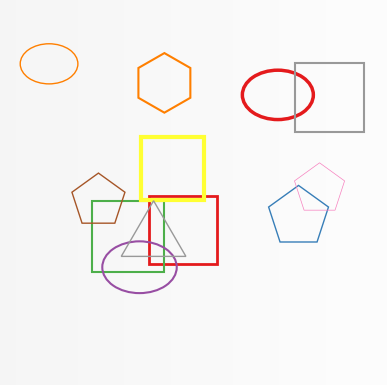[{"shape": "square", "thickness": 2, "radius": 0.44, "center": [0.473, 0.403]}, {"shape": "oval", "thickness": 2.5, "radius": 0.46, "center": [0.717, 0.754]}, {"shape": "pentagon", "thickness": 1, "radius": 0.41, "center": [0.77, 0.437]}, {"shape": "square", "thickness": 1.5, "radius": 0.46, "center": [0.33, 0.386]}, {"shape": "oval", "thickness": 1.5, "radius": 0.48, "center": [0.36, 0.306]}, {"shape": "oval", "thickness": 1, "radius": 0.37, "center": [0.127, 0.834]}, {"shape": "hexagon", "thickness": 1.5, "radius": 0.39, "center": [0.424, 0.785]}, {"shape": "square", "thickness": 3, "radius": 0.41, "center": [0.445, 0.562]}, {"shape": "pentagon", "thickness": 1, "radius": 0.36, "center": [0.254, 0.478]}, {"shape": "pentagon", "thickness": 0.5, "radius": 0.34, "center": [0.825, 0.509]}, {"shape": "triangle", "thickness": 1, "radius": 0.48, "center": [0.396, 0.382]}, {"shape": "square", "thickness": 1.5, "radius": 0.45, "center": [0.85, 0.747]}]